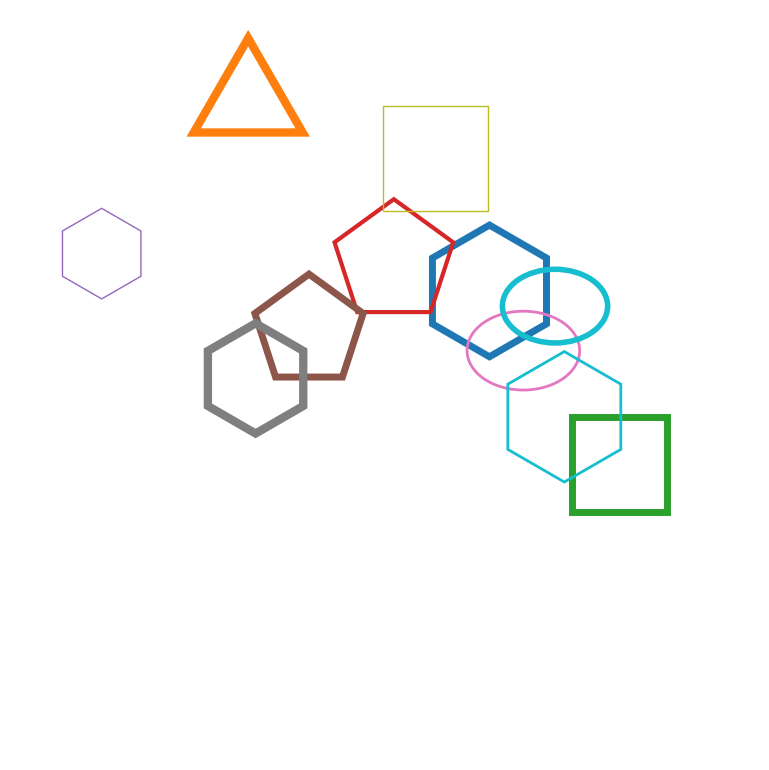[{"shape": "hexagon", "thickness": 2.5, "radius": 0.43, "center": [0.636, 0.622]}, {"shape": "triangle", "thickness": 3, "radius": 0.41, "center": [0.322, 0.869]}, {"shape": "square", "thickness": 2.5, "radius": 0.31, "center": [0.804, 0.397]}, {"shape": "pentagon", "thickness": 1.5, "radius": 0.41, "center": [0.512, 0.66]}, {"shape": "hexagon", "thickness": 0.5, "radius": 0.29, "center": [0.132, 0.671]}, {"shape": "pentagon", "thickness": 2.5, "radius": 0.37, "center": [0.401, 0.57]}, {"shape": "oval", "thickness": 1, "radius": 0.37, "center": [0.68, 0.545]}, {"shape": "hexagon", "thickness": 3, "radius": 0.36, "center": [0.332, 0.509]}, {"shape": "square", "thickness": 0.5, "radius": 0.34, "center": [0.565, 0.794]}, {"shape": "hexagon", "thickness": 1, "radius": 0.42, "center": [0.733, 0.459]}, {"shape": "oval", "thickness": 2, "radius": 0.34, "center": [0.721, 0.602]}]